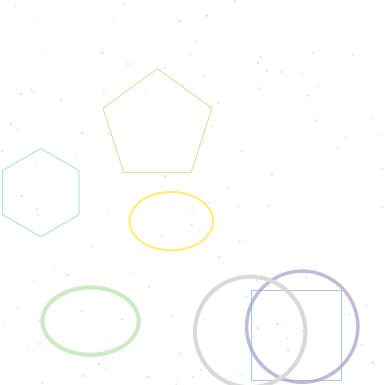[{"shape": "hexagon", "thickness": 0.5, "radius": 0.57, "center": [0.106, 0.5]}, {"shape": "circle", "thickness": 2.5, "radius": 0.72, "center": [0.785, 0.151]}, {"shape": "square", "thickness": 0.5, "radius": 0.58, "center": [0.769, 0.131]}, {"shape": "pentagon", "thickness": 0.5, "radius": 0.74, "center": [0.409, 0.673]}, {"shape": "circle", "thickness": 3, "radius": 0.72, "center": [0.65, 0.138]}, {"shape": "oval", "thickness": 3, "radius": 0.63, "center": [0.235, 0.166]}, {"shape": "oval", "thickness": 1.5, "radius": 0.54, "center": [0.445, 0.426]}]